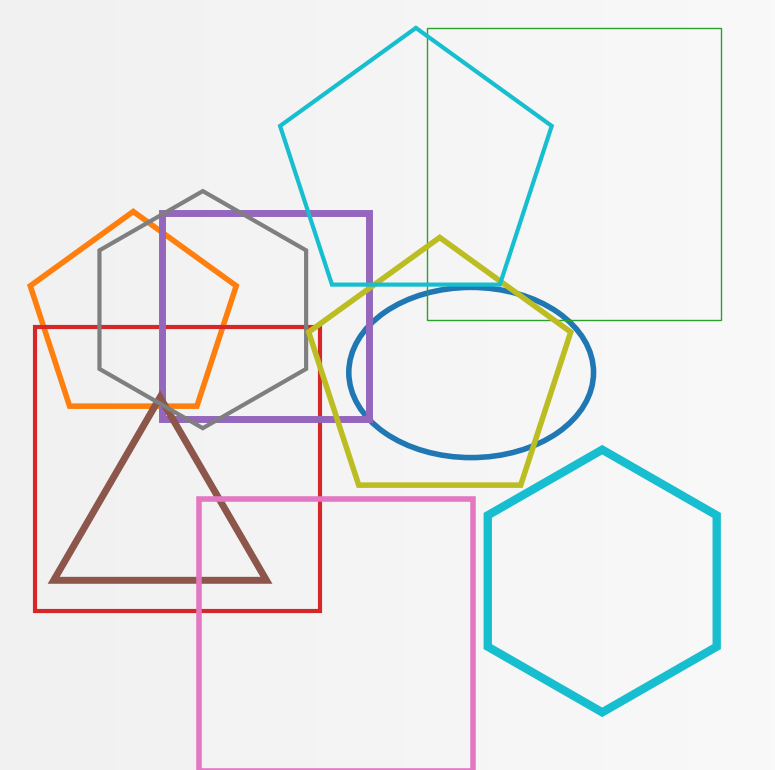[{"shape": "oval", "thickness": 2, "radius": 0.79, "center": [0.608, 0.516]}, {"shape": "pentagon", "thickness": 2, "radius": 0.7, "center": [0.172, 0.586]}, {"shape": "square", "thickness": 0.5, "radius": 0.95, "center": [0.741, 0.774]}, {"shape": "square", "thickness": 1.5, "radius": 0.92, "center": [0.229, 0.391]}, {"shape": "square", "thickness": 2.5, "radius": 0.67, "center": [0.343, 0.59]}, {"shape": "triangle", "thickness": 2.5, "radius": 0.79, "center": [0.207, 0.326]}, {"shape": "square", "thickness": 2, "radius": 0.88, "center": [0.433, 0.175]}, {"shape": "hexagon", "thickness": 1.5, "radius": 0.77, "center": [0.262, 0.598]}, {"shape": "pentagon", "thickness": 2, "radius": 0.89, "center": [0.567, 0.514]}, {"shape": "hexagon", "thickness": 3, "radius": 0.85, "center": [0.777, 0.245]}, {"shape": "pentagon", "thickness": 1.5, "radius": 0.92, "center": [0.537, 0.779]}]